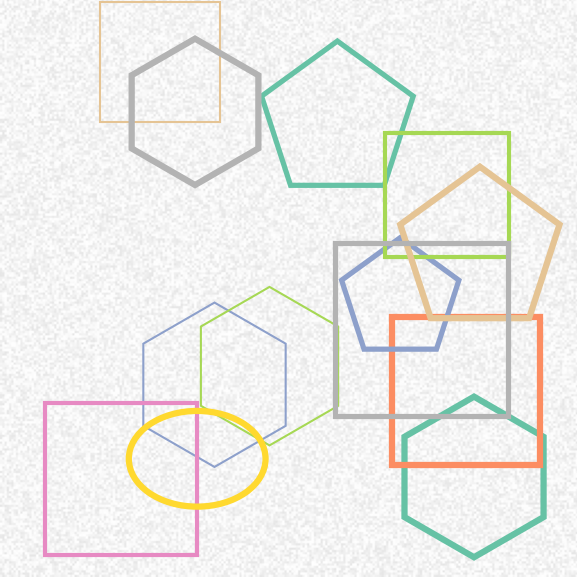[{"shape": "pentagon", "thickness": 2.5, "radius": 0.69, "center": [0.584, 0.79]}, {"shape": "hexagon", "thickness": 3, "radius": 0.7, "center": [0.821, 0.173]}, {"shape": "square", "thickness": 3, "radius": 0.64, "center": [0.806, 0.323]}, {"shape": "pentagon", "thickness": 2.5, "radius": 0.53, "center": [0.693, 0.481]}, {"shape": "hexagon", "thickness": 1, "radius": 0.71, "center": [0.371, 0.333]}, {"shape": "square", "thickness": 2, "radius": 0.66, "center": [0.21, 0.17]}, {"shape": "hexagon", "thickness": 1, "radius": 0.69, "center": [0.467, 0.365]}, {"shape": "square", "thickness": 2, "radius": 0.53, "center": [0.774, 0.661]}, {"shape": "oval", "thickness": 3, "radius": 0.59, "center": [0.341, 0.205]}, {"shape": "pentagon", "thickness": 3, "radius": 0.73, "center": [0.831, 0.565]}, {"shape": "square", "thickness": 1, "radius": 0.52, "center": [0.277, 0.891]}, {"shape": "hexagon", "thickness": 3, "radius": 0.63, "center": [0.338, 0.805]}, {"shape": "square", "thickness": 2.5, "radius": 0.75, "center": [0.73, 0.428]}]